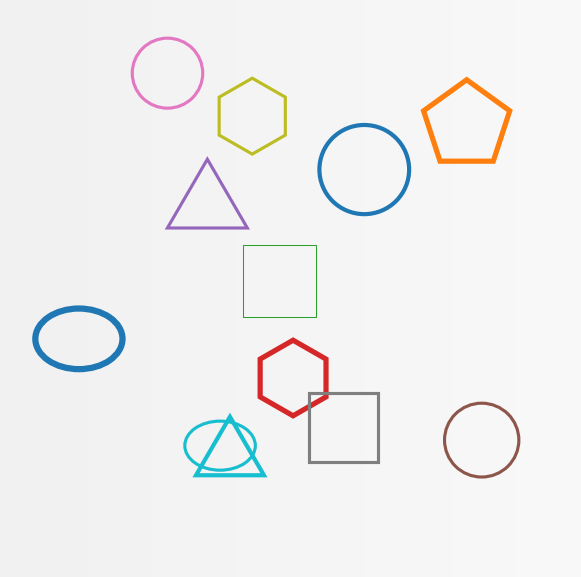[{"shape": "circle", "thickness": 2, "radius": 0.39, "center": [0.627, 0.706]}, {"shape": "oval", "thickness": 3, "radius": 0.37, "center": [0.136, 0.412]}, {"shape": "pentagon", "thickness": 2.5, "radius": 0.39, "center": [0.803, 0.783]}, {"shape": "square", "thickness": 0.5, "radius": 0.31, "center": [0.481, 0.513]}, {"shape": "hexagon", "thickness": 2.5, "radius": 0.33, "center": [0.504, 0.345]}, {"shape": "triangle", "thickness": 1.5, "radius": 0.4, "center": [0.357, 0.644]}, {"shape": "circle", "thickness": 1.5, "radius": 0.32, "center": [0.829, 0.237]}, {"shape": "circle", "thickness": 1.5, "radius": 0.3, "center": [0.288, 0.872]}, {"shape": "square", "thickness": 1.5, "radius": 0.3, "center": [0.591, 0.259]}, {"shape": "hexagon", "thickness": 1.5, "radius": 0.33, "center": [0.434, 0.798]}, {"shape": "triangle", "thickness": 2, "radius": 0.34, "center": [0.396, 0.21]}, {"shape": "oval", "thickness": 1.5, "radius": 0.3, "center": [0.379, 0.227]}]